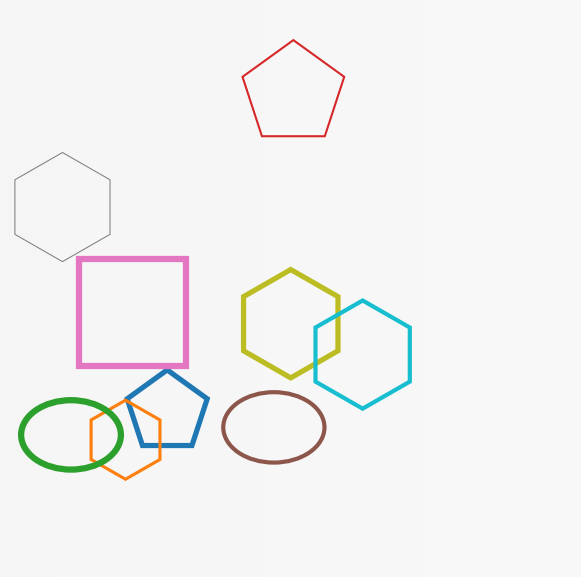[{"shape": "pentagon", "thickness": 2.5, "radius": 0.36, "center": [0.288, 0.286]}, {"shape": "hexagon", "thickness": 1.5, "radius": 0.34, "center": [0.216, 0.238]}, {"shape": "oval", "thickness": 3, "radius": 0.43, "center": [0.122, 0.246]}, {"shape": "pentagon", "thickness": 1, "radius": 0.46, "center": [0.505, 0.838]}, {"shape": "oval", "thickness": 2, "radius": 0.44, "center": [0.471, 0.259]}, {"shape": "square", "thickness": 3, "radius": 0.46, "center": [0.228, 0.458]}, {"shape": "hexagon", "thickness": 0.5, "radius": 0.47, "center": [0.107, 0.641]}, {"shape": "hexagon", "thickness": 2.5, "radius": 0.47, "center": [0.5, 0.439]}, {"shape": "hexagon", "thickness": 2, "radius": 0.47, "center": [0.624, 0.385]}]